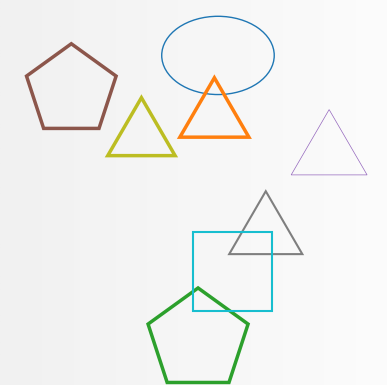[{"shape": "oval", "thickness": 1, "radius": 0.73, "center": [0.563, 0.856]}, {"shape": "triangle", "thickness": 2.5, "radius": 0.51, "center": [0.553, 0.695]}, {"shape": "pentagon", "thickness": 2.5, "radius": 0.68, "center": [0.511, 0.116]}, {"shape": "triangle", "thickness": 0.5, "radius": 0.57, "center": [0.849, 0.602]}, {"shape": "pentagon", "thickness": 2.5, "radius": 0.61, "center": [0.184, 0.765]}, {"shape": "triangle", "thickness": 1.5, "radius": 0.54, "center": [0.686, 0.394]}, {"shape": "triangle", "thickness": 2.5, "radius": 0.5, "center": [0.365, 0.646]}, {"shape": "square", "thickness": 1.5, "radius": 0.51, "center": [0.6, 0.294]}]